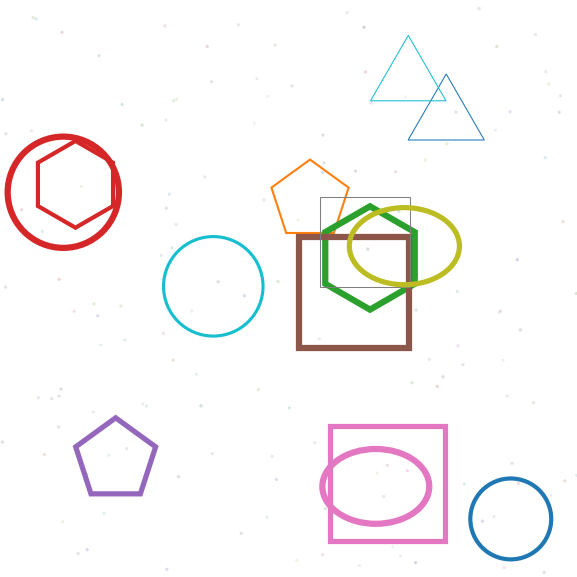[{"shape": "triangle", "thickness": 0.5, "radius": 0.38, "center": [0.773, 0.795]}, {"shape": "circle", "thickness": 2, "radius": 0.35, "center": [0.884, 0.101]}, {"shape": "pentagon", "thickness": 1, "radius": 0.35, "center": [0.537, 0.653]}, {"shape": "hexagon", "thickness": 3, "radius": 0.45, "center": [0.641, 0.552]}, {"shape": "hexagon", "thickness": 2, "radius": 0.38, "center": [0.131, 0.68]}, {"shape": "circle", "thickness": 3, "radius": 0.48, "center": [0.11, 0.666]}, {"shape": "pentagon", "thickness": 2.5, "radius": 0.36, "center": [0.2, 0.203]}, {"shape": "square", "thickness": 3, "radius": 0.48, "center": [0.613, 0.492]}, {"shape": "square", "thickness": 2.5, "radius": 0.5, "center": [0.671, 0.162]}, {"shape": "oval", "thickness": 3, "radius": 0.46, "center": [0.651, 0.157]}, {"shape": "square", "thickness": 0.5, "radius": 0.39, "center": [0.631, 0.58]}, {"shape": "oval", "thickness": 2.5, "radius": 0.48, "center": [0.7, 0.573]}, {"shape": "triangle", "thickness": 0.5, "radius": 0.38, "center": [0.707, 0.862]}, {"shape": "circle", "thickness": 1.5, "radius": 0.43, "center": [0.369, 0.503]}]